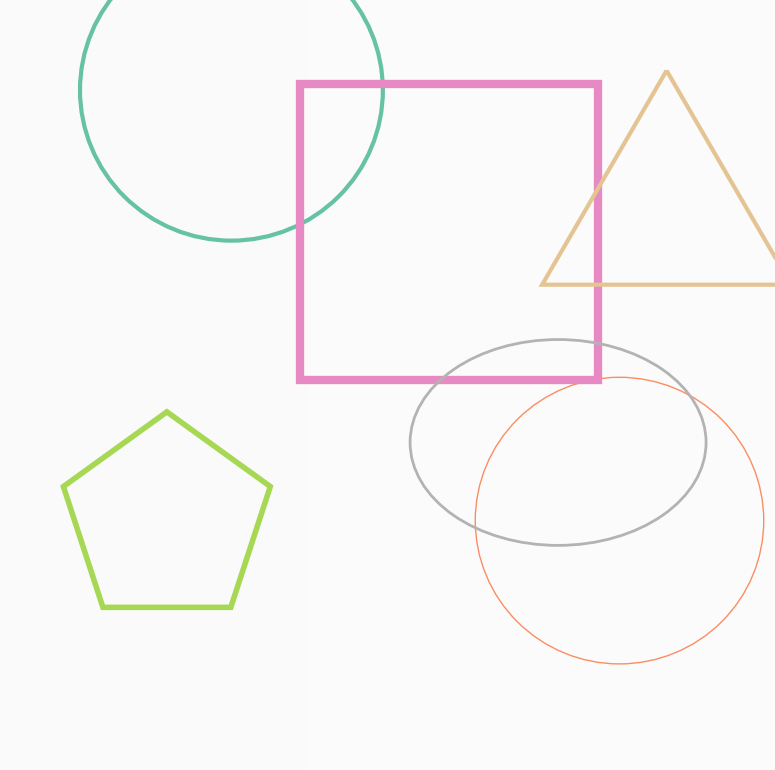[{"shape": "circle", "thickness": 1.5, "radius": 0.98, "center": [0.299, 0.883]}, {"shape": "circle", "thickness": 0.5, "radius": 0.93, "center": [0.799, 0.324]}, {"shape": "square", "thickness": 3, "radius": 0.96, "center": [0.579, 0.699]}, {"shape": "pentagon", "thickness": 2, "radius": 0.7, "center": [0.215, 0.325]}, {"shape": "triangle", "thickness": 1.5, "radius": 0.93, "center": [0.86, 0.723]}, {"shape": "oval", "thickness": 1, "radius": 0.95, "center": [0.72, 0.425]}]